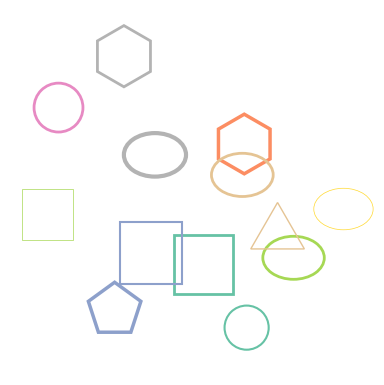[{"shape": "circle", "thickness": 1.5, "radius": 0.29, "center": [0.641, 0.149]}, {"shape": "square", "thickness": 2, "radius": 0.38, "center": [0.529, 0.314]}, {"shape": "hexagon", "thickness": 2.5, "radius": 0.39, "center": [0.634, 0.626]}, {"shape": "square", "thickness": 1.5, "radius": 0.4, "center": [0.392, 0.343]}, {"shape": "pentagon", "thickness": 2.5, "radius": 0.36, "center": [0.298, 0.195]}, {"shape": "circle", "thickness": 2, "radius": 0.32, "center": [0.152, 0.721]}, {"shape": "oval", "thickness": 2, "radius": 0.4, "center": [0.762, 0.33]}, {"shape": "square", "thickness": 0.5, "radius": 0.33, "center": [0.122, 0.442]}, {"shape": "oval", "thickness": 0.5, "radius": 0.39, "center": [0.892, 0.457]}, {"shape": "triangle", "thickness": 1, "radius": 0.4, "center": [0.721, 0.394]}, {"shape": "oval", "thickness": 2, "radius": 0.4, "center": [0.629, 0.546]}, {"shape": "oval", "thickness": 3, "radius": 0.4, "center": [0.402, 0.598]}, {"shape": "hexagon", "thickness": 2, "radius": 0.4, "center": [0.322, 0.854]}]